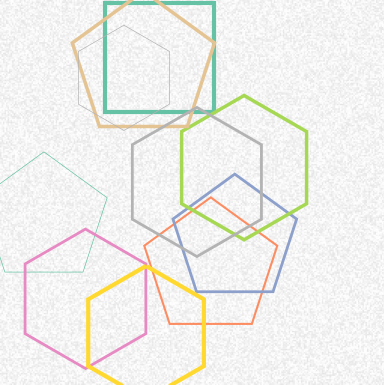[{"shape": "square", "thickness": 3, "radius": 0.7, "center": [0.414, 0.851]}, {"shape": "pentagon", "thickness": 0.5, "radius": 0.86, "center": [0.114, 0.433]}, {"shape": "pentagon", "thickness": 1.5, "radius": 0.91, "center": [0.547, 0.306]}, {"shape": "pentagon", "thickness": 2, "radius": 0.84, "center": [0.61, 0.379]}, {"shape": "hexagon", "thickness": 2, "radius": 0.91, "center": [0.222, 0.224]}, {"shape": "hexagon", "thickness": 2.5, "radius": 0.94, "center": [0.634, 0.565]}, {"shape": "hexagon", "thickness": 3, "radius": 0.87, "center": [0.379, 0.136]}, {"shape": "pentagon", "thickness": 2.5, "radius": 0.97, "center": [0.372, 0.829]}, {"shape": "hexagon", "thickness": 0.5, "radius": 0.68, "center": [0.322, 0.798]}, {"shape": "hexagon", "thickness": 2, "radius": 0.97, "center": [0.511, 0.527]}]